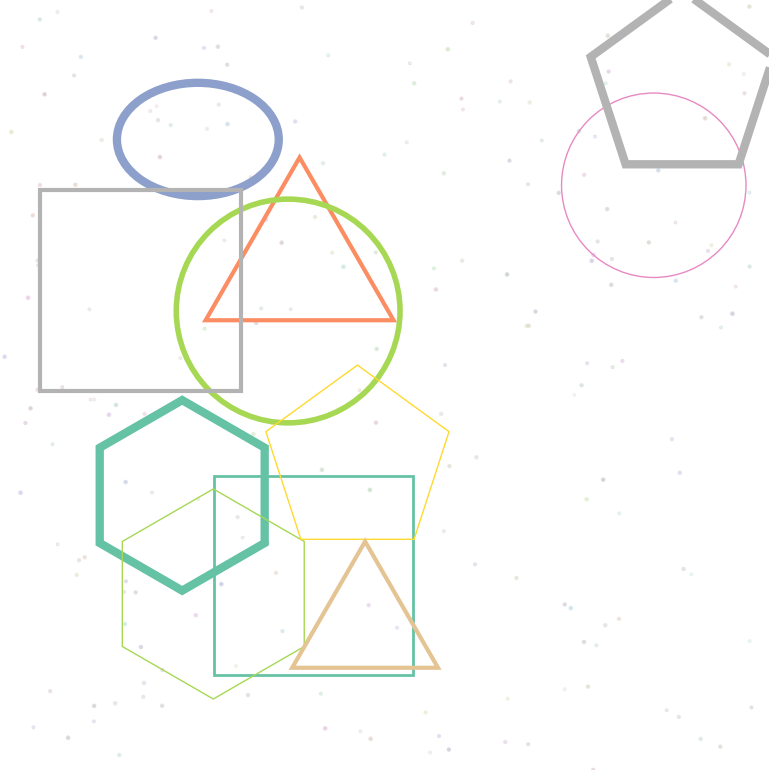[{"shape": "square", "thickness": 1, "radius": 0.65, "center": [0.407, 0.253]}, {"shape": "hexagon", "thickness": 3, "radius": 0.62, "center": [0.237, 0.357]}, {"shape": "triangle", "thickness": 1.5, "radius": 0.7, "center": [0.389, 0.655]}, {"shape": "oval", "thickness": 3, "radius": 0.53, "center": [0.257, 0.819]}, {"shape": "circle", "thickness": 0.5, "radius": 0.6, "center": [0.849, 0.759]}, {"shape": "circle", "thickness": 2, "radius": 0.73, "center": [0.374, 0.596]}, {"shape": "hexagon", "thickness": 0.5, "radius": 0.68, "center": [0.277, 0.229]}, {"shape": "pentagon", "thickness": 0.5, "radius": 0.63, "center": [0.464, 0.401]}, {"shape": "triangle", "thickness": 1.5, "radius": 0.55, "center": [0.474, 0.187]}, {"shape": "square", "thickness": 1.5, "radius": 0.65, "center": [0.183, 0.622]}, {"shape": "pentagon", "thickness": 3, "radius": 0.62, "center": [0.886, 0.888]}]